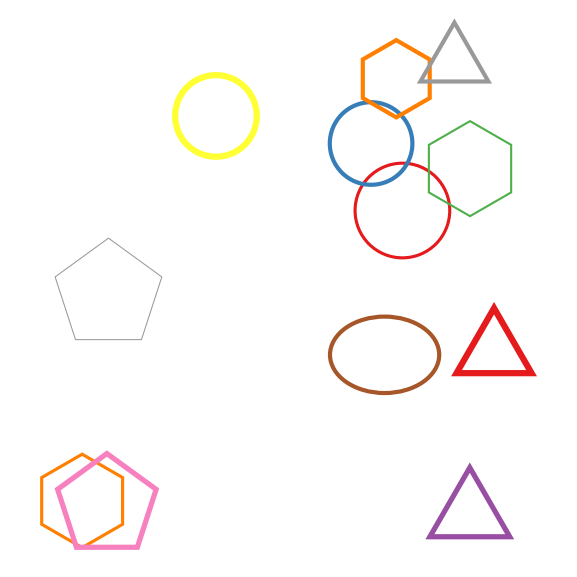[{"shape": "triangle", "thickness": 3, "radius": 0.38, "center": [0.855, 0.39]}, {"shape": "circle", "thickness": 1.5, "radius": 0.41, "center": [0.697, 0.635]}, {"shape": "circle", "thickness": 2, "radius": 0.36, "center": [0.643, 0.751]}, {"shape": "hexagon", "thickness": 1, "radius": 0.41, "center": [0.814, 0.707]}, {"shape": "triangle", "thickness": 2.5, "radius": 0.4, "center": [0.814, 0.11]}, {"shape": "hexagon", "thickness": 1.5, "radius": 0.4, "center": [0.142, 0.132]}, {"shape": "hexagon", "thickness": 2, "radius": 0.33, "center": [0.686, 0.863]}, {"shape": "circle", "thickness": 3, "radius": 0.35, "center": [0.374, 0.798]}, {"shape": "oval", "thickness": 2, "radius": 0.47, "center": [0.666, 0.385]}, {"shape": "pentagon", "thickness": 2.5, "radius": 0.45, "center": [0.185, 0.124]}, {"shape": "pentagon", "thickness": 0.5, "radius": 0.49, "center": [0.188, 0.49]}, {"shape": "triangle", "thickness": 2, "radius": 0.34, "center": [0.787, 0.892]}]